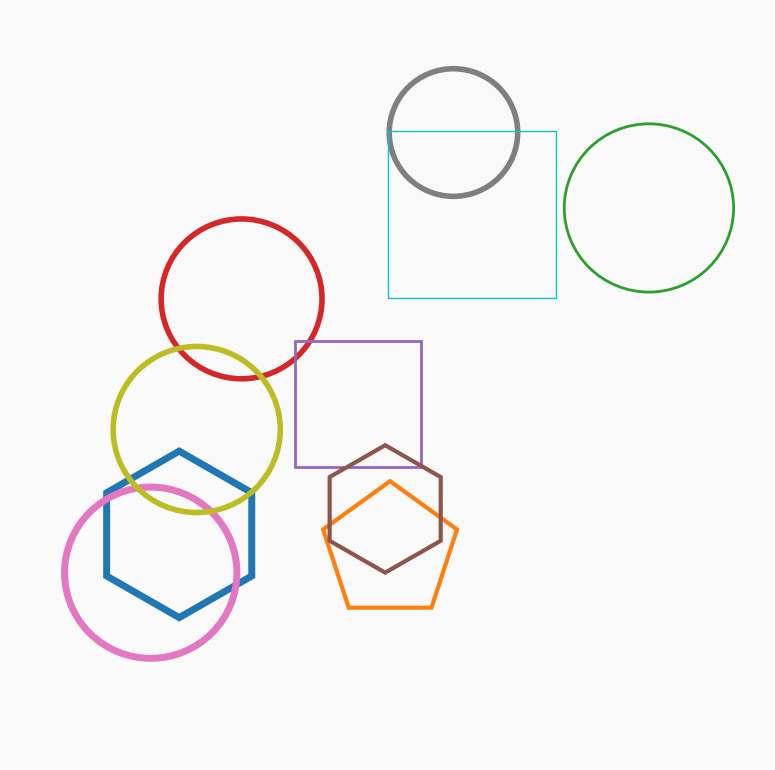[{"shape": "hexagon", "thickness": 2.5, "radius": 0.54, "center": [0.231, 0.306]}, {"shape": "pentagon", "thickness": 1.5, "radius": 0.45, "center": [0.503, 0.284]}, {"shape": "circle", "thickness": 1, "radius": 0.55, "center": [0.837, 0.73]}, {"shape": "circle", "thickness": 2, "radius": 0.52, "center": [0.312, 0.612]}, {"shape": "square", "thickness": 1, "radius": 0.41, "center": [0.462, 0.475]}, {"shape": "hexagon", "thickness": 1.5, "radius": 0.41, "center": [0.497, 0.339]}, {"shape": "circle", "thickness": 2.5, "radius": 0.56, "center": [0.194, 0.256]}, {"shape": "circle", "thickness": 2, "radius": 0.41, "center": [0.585, 0.828]}, {"shape": "circle", "thickness": 2, "radius": 0.54, "center": [0.254, 0.442]}, {"shape": "square", "thickness": 0.5, "radius": 0.54, "center": [0.609, 0.722]}]